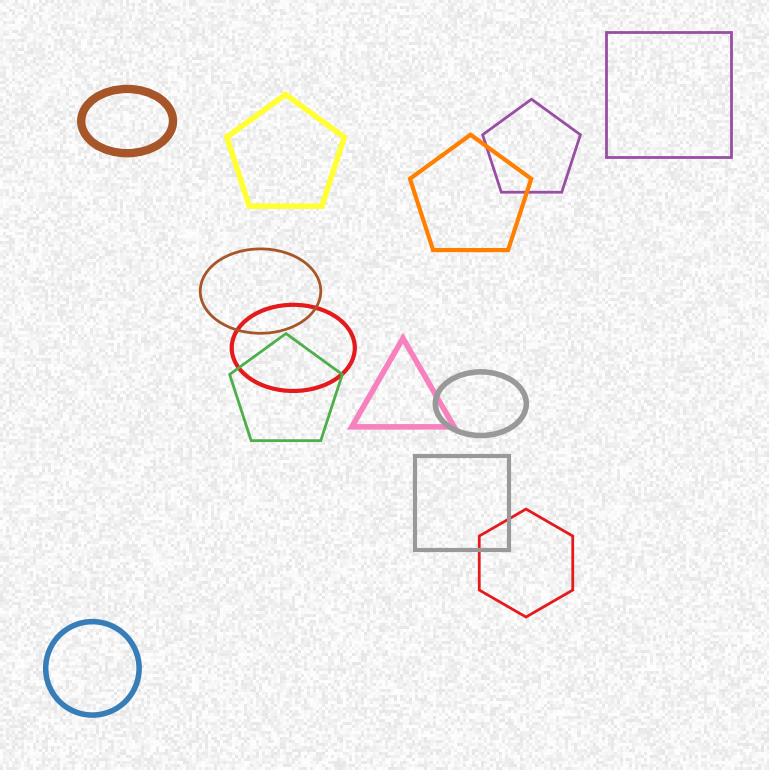[{"shape": "oval", "thickness": 1.5, "radius": 0.4, "center": [0.381, 0.548]}, {"shape": "hexagon", "thickness": 1, "radius": 0.35, "center": [0.683, 0.269]}, {"shape": "circle", "thickness": 2, "radius": 0.3, "center": [0.12, 0.132]}, {"shape": "pentagon", "thickness": 1, "radius": 0.38, "center": [0.371, 0.49]}, {"shape": "pentagon", "thickness": 1, "radius": 0.33, "center": [0.69, 0.804]}, {"shape": "square", "thickness": 1, "radius": 0.41, "center": [0.869, 0.878]}, {"shape": "pentagon", "thickness": 1.5, "radius": 0.41, "center": [0.611, 0.742]}, {"shape": "pentagon", "thickness": 2, "radius": 0.4, "center": [0.371, 0.797]}, {"shape": "oval", "thickness": 1, "radius": 0.39, "center": [0.338, 0.622]}, {"shape": "oval", "thickness": 3, "radius": 0.3, "center": [0.165, 0.843]}, {"shape": "triangle", "thickness": 2, "radius": 0.38, "center": [0.523, 0.484]}, {"shape": "oval", "thickness": 2, "radius": 0.3, "center": [0.624, 0.476]}, {"shape": "square", "thickness": 1.5, "radius": 0.31, "center": [0.6, 0.347]}]